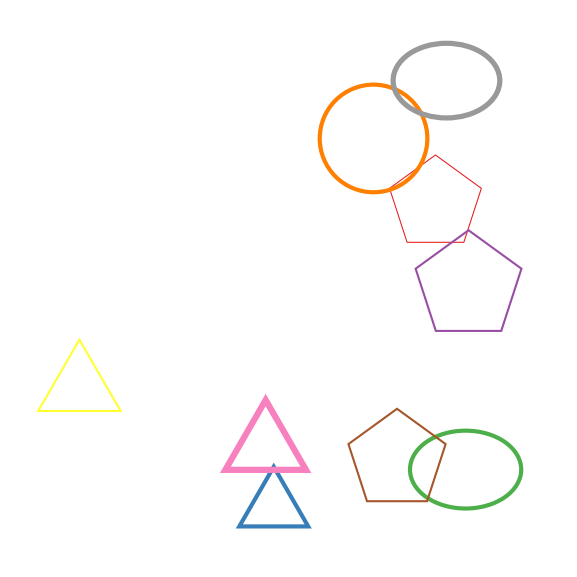[{"shape": "pentagon", "thickness": 0.5, "radius": 0.42, "center": [0.754, 0.647]}, {"shape": "triangle", "thickness": 2, "radius": 0.34, "center": [0.474, 0.122]}, {"shape": "oval", "thickness": 2, "radius": 0.48, "center": [0.806, 0.186]}, {"shape": "pentagon", "thickness": 1, "radius": 0.48, "center": [0.811, 0.504]}, {"shape": "circle", "thickness": 2, "radius": 0.47, "center": [0.647, 0.759]}, {"shape": "triangle", "thickness": 1, "radius": 0.41, "center": [0.138, 0.329]}, {"shape": "pentagon", "thickness": 1, "radius": 0.44, "center": [0.688, 0.203]}, {"shape": "triangle", "thickness": 3, "radius": 0.4, "center": [0.46, 0.226]}, {"shape": "oval", "thickness": 2.5, "radius": 0.46, "center": [0.773, 0.86]}]